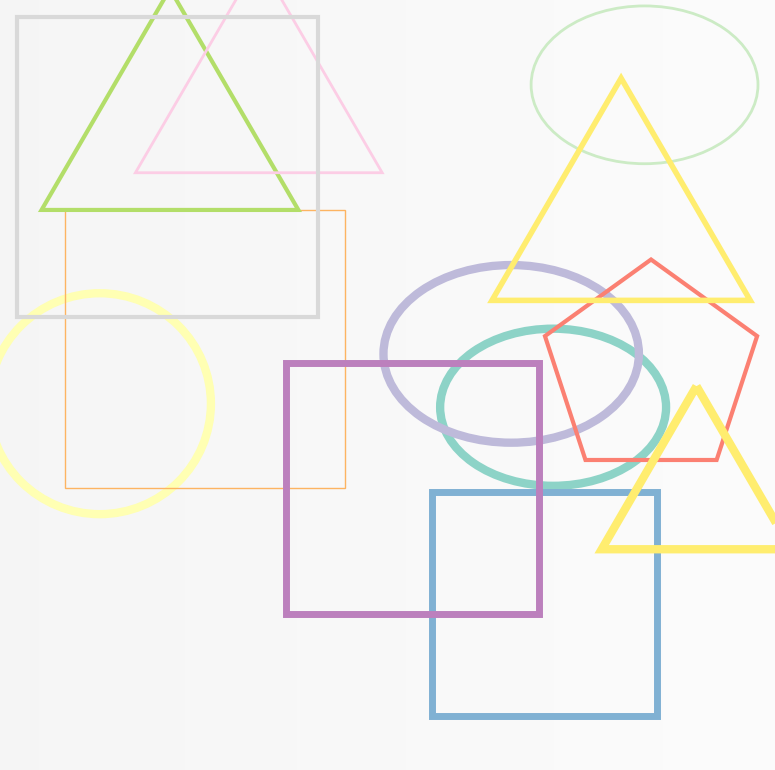[{"shape": "oval", "thickness": 3, "radius": 0.73, "center": [0.714, 0.471]}, {"shape": "circle", "thickness": 3, "radius": 0.72, "center": [0.129, 0.476]}, {"shape": "oval", "thickness": 3, "radius": 0.82, "center": [0.66, 0.54]}, {"shape": "pentagon", "thickness": 1.5, "radius": 0.72, "center": [0.84, 0.519]}, {"shape": "square", "thickness": 2.5, "radius": 0.73, "center": [0.702, 0.216]}, {"shape": "square", "thickness": 0.5, "radius": 0.9, "center": [0.264, 0.547]}, {"shape": "triangle", "thickness": 1.5, "radius": 0.96, "center": [0.219, 0.823]}, {"shape": "triangle", "thickness": 1, "radius": 0.92, "center": [0.334, 0.868]}, {"shape": "square", "thickness": 1.5, "radius": 0.97, "center": [0.216, 0.784]}, {"shape": "square", "thickness": 2.5, "radius": 0.82, "center": [0.533, 0.366]}, {"shape": "oval", "thickness": 1, "radius": 0.73, "center": [0.832, 0.89]}, {"shape": "triangle", "thickness": 3, "radius": 0.71, "center": [0.899, 0.357]}, {"shape": "triangle", "thickness": 2, "radius": 0.96, "center": [0.801, 0.706]}]